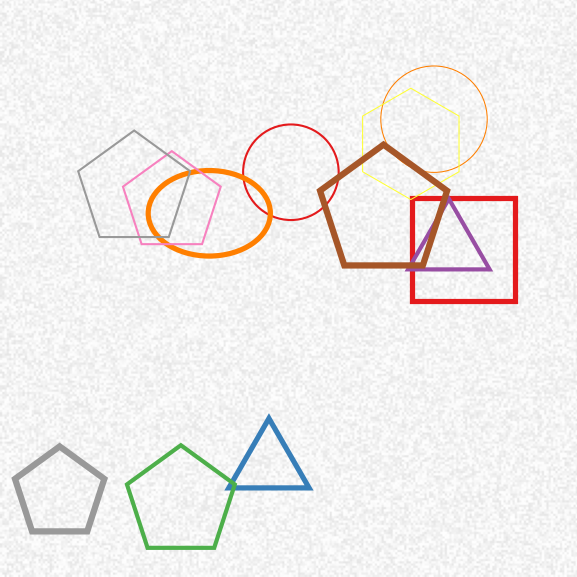[{"shape": "square", "thickness": 2.5, "radius": 0.45, "center": [0.803, 0.568]}, {"shape": "circle", "thickness": 1, "radius": 0.41, "center": [0.504, 0.701]}, {"shape": "triangle", "thickness": 2.5, "radius": 0.4, "center": [0.466, 0.194]}, {"shape": "pentagon", "thickness": 2, "radius": 0.49, "center": [0.313, 0.13]}, {"shape": "triangle", "thickness": 2, "radius": 0.41, "center": [0.777, 0.573]}, {"shape": "circle", "thickness": 0.5, "radius": 0.46, "center": [0.752, 0.793]}, {"shape": "oval", "thickness": 2.5, "radius": 0.53, "center": [0.362, 0.63]}, {"shape": "hexagon", "thickness": 0.5, "radius": 0.48, "center": [0.711, 0.75]}, {"shape": "pentagon", "thickness": 3, "radius": 0.58, "center": [0.664, 0.633]}, {"shape": "pentagon", "thickness": 1, "radius": 0.45, "center": [0.298, 0.648]}, {"shape": "pentagon", "thickness": 1, "radius": 0.51, "center": [0.232, 0.671]}, {"shape": "pentagon", "thickness": 3, "radius": 0.41, "center": [0.103, 0.145]}]